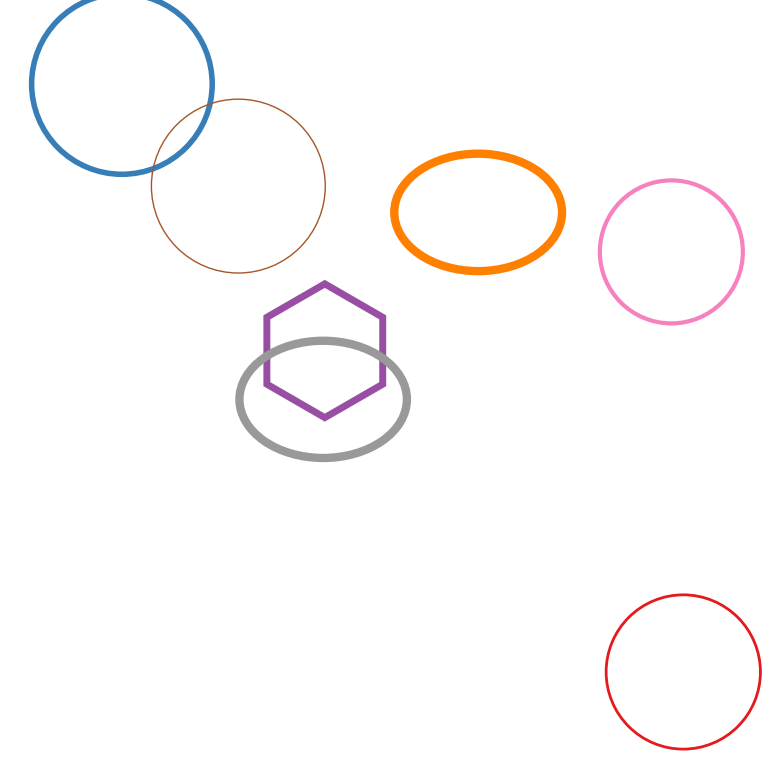[{"shape": "circle", "thickness": 1, "radius": 0.5, "center": [0.887, 0.127]}, {"shape": "circle", "thickness": 2, "radius": 0.59, "center": [0.158, 0.891]}, {"shape": "hexagon", "thickness": 2.5, "radius": 0.43, "center": [0.422, 0.544]}, {"shape": "oval", "thickness": 3, "radius": 0.54, "center": [0.621, 0.724]}, {"shape": "circle", "thickness": 0.5, "radius": 0.56, "center": [0.31, 0.758]}, {"shape": "circle", "thickness": 1.5, "radius": 0.46, "center": [0.872, 0.673]}, {"shape": "oval", "thickness": 3, "radius": 0.54, "center": [0.42, 0.481]}]